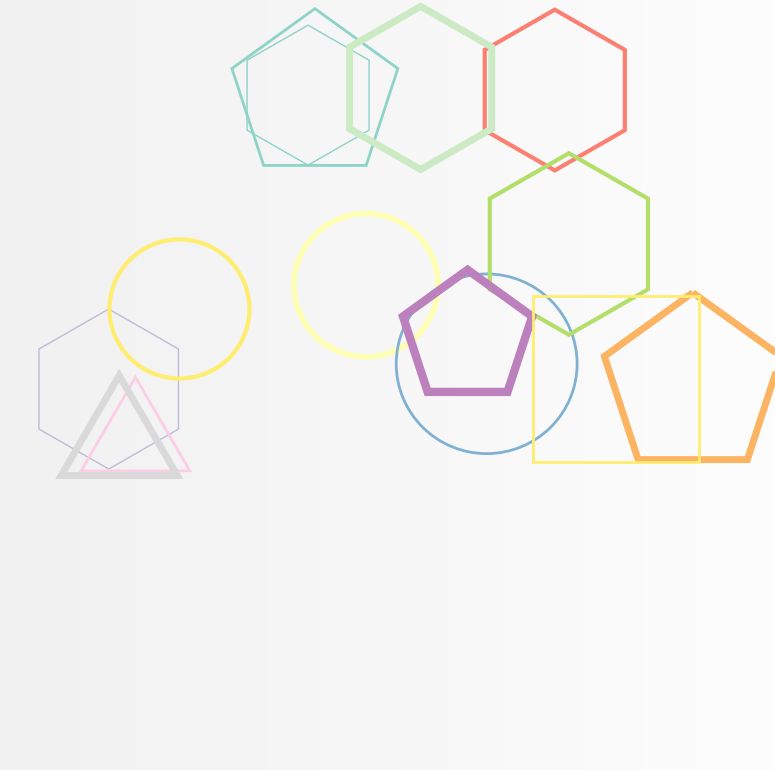[{"shape": "hexagon", "thickness": 0.5, "radius": 0.45, "center": [0.398, 0.876]}, {"shape": "pentagon", "thickness": 1, "radius": 0.56, "center": [0.406, 0.876]}, {"shape": "circle", "thickness": 2, "radius": 0.47, "center": [0.472, 0.63]}, {"shape": "hexagon", "thickness": 0.5, "radius": 0.52, "center": [0.14, 0.495]}, {"shape": "hexagon", "thickness": 1.5, "radius": 0.52, "center": [0.716, 0.883]}, {"shape": "circle", "thickness": 1, "radius": 0.58, "center": [0.628, 0.528]}, {"shape": "pentagon", "thickness": 2.5, "radius": 0.6, "center": [0.894, 0.5]}, {"shape": "hexagon", "thickness": 1.5, "radius": 0.59, "center": [0.734, 0.683]}, {"shape": "triangle", "thickness": 1, "radius": 0.41, "center": [0.175, 0.429]}, {"shape": "triangle", "thickness": 2.5, "radius": 0.43, "center": [0.154, 0.426]}, {"shape": "pentagon", "thickness": 3, "radius": 0.44, "center": [0.603, 0.562]}, {"shape": "hexagon", "thickness": 2.5, "radius": 0.53, "center": [0.543, 0.886]}, {"shape": "circle", "thickness": 1.5, "radius": 0.45, "center": [0.232, 0.599]}, {"shape": "square", "thickness": 1, "radius": 0.54, "center": [0.795, 0.508]}]